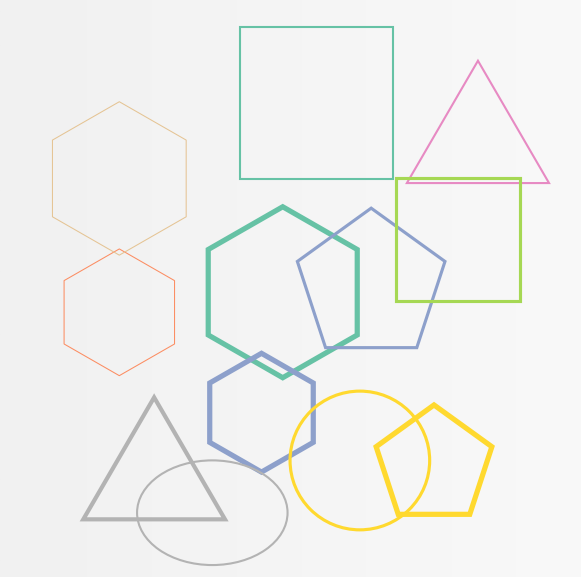[{"shape": "hexagon", "thickness": 2.5, "radius": 0.74, "center": [0.486, 0.493]}, {"shape": "square", "thickness": 1, "radius": 0.66, "center": [0.545, 0.821]}, {"shape": "hexagon", "thickness": 0.5, "radius": 0.55, "center": [0.205, 0.458]}, {"shape": "pentagon", "thickness": 1.5, "radius": 0.67, "center": [0.639, 0.505]}, {"shape": "hexagon", "thickness": 2.5, "radius": 0.51, "center": [0.45, 0.285]}, {"shape": "triangle", "thickness": 1, "radius": 0.71, "center": [0.822, 0.753]}, {"shape": "square", "thickness": 1.5, "radius": 0.53, "center": [0.787, 0.584]}, {"shape": "pentagon", "thickness": 2.5, "radius": 0.52, "center": [0.747, 0.193]}, {"shape": "circle", "thickness": 1.5, "radius": 0.6, "center": [0.619, 0.202]}, {"shape": "hexagon", "thickness": 0.5, "radius": 0.66, "center": [0.205, 0.69]}, {"shape": "oval", "thickness": 1, "radius": 0.65, "center": [0.365, 0.111]}, {"shape": "triangle", "thickness": 2, "radius": 0.7, "center": [0.265, 0.17]}]